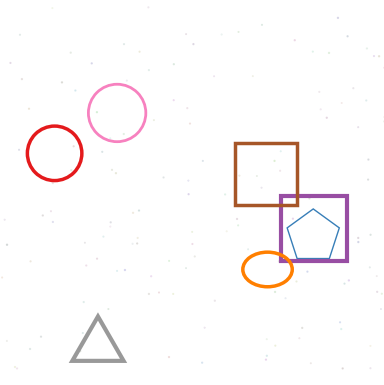[{"shape": "circle", "thickness": 2.5, "radius": 0.35, "center": [0.142, 0.602]}, {"shape": "pentagon", "thickness": 1, "radius": 0.36, "center": [0.814, 0.386]}, {"shape": "square", "thickness": 3, "radius": 0.43, "center": [0.815, 0.407]}, {"shape": "oval", "thickness": 2.5, "radius": 0.32, "center": [0.695, 0.3]}, {"shape": "square", "thickness": 2.5, "radius": 0.4, "center": [0.69, 0.549]}, {"shape": "circle", "thickness": 2, "radius": 0.37, "center": [0.304, 0.707]}, {"shape": "triangle", "thickness": 3, "radius": 0.38, "center": [0.254, 0.101]}]